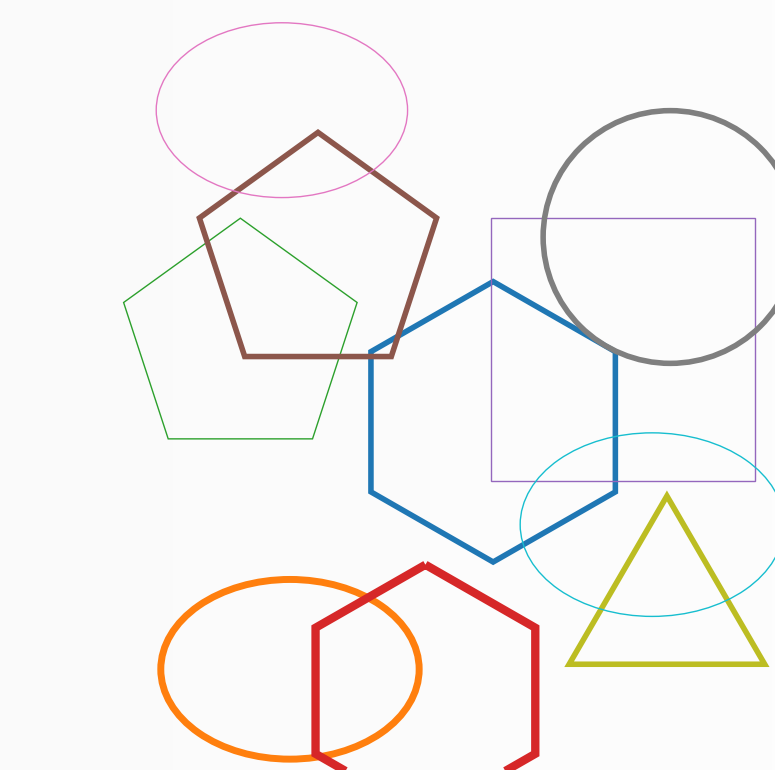[{"shape": "hexagon", "thickness": 2, "radius": 0.91, "center": [0.636, 0.452]}, {"shape": "oval", "thickness": 2.5, "radius": 0.83, "center": [0.374, 0.131]}, {"shape": "pentagon", "thickness": 0.5, "radius": 0.79, "center": [0.31, 0.558]}, {"shape": "hexagon", "thickness": 3, "radius": 0.82, "center": [0.549, 0.103]}, {"shape": "square", "thickness": 0.5, "radius": 0.85, "center": [0.804, 0.546]}, {"shape": "pentagon", "thickness": 2, "radius": 0.8, "center": [0.41, 0.667]}, {"shape": "oval", "thickness": 0.5, "radius": 0.81, "center": [0.364, 0.857]}, {"shape": "circle", "thickness": 2, "radius": 0.82, "center": [0.865, 0.692]}, {"shape": "triangle", "thickness": 2, "radius": 0.73, "center": [0.861, 0.21]}, {"shape": "oval", "thickness": 0.5, "radius": 0.85, "center": [0.841, 0.319]}]